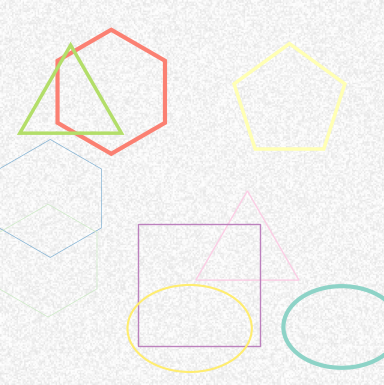[{"shape": "oval", "thickness": 3, "radius": 0.76, "center": [0.888, 0.151]}, {"shape": "pentagon", "thickness": 2.5, "radius": 0.76, "center": [0.752, 0.735]}, {"shape": "hexagon", "thickness": 3, "radius": 0.81, "center": [0.289, 0.762]}, {"shape": "hexagon", "thickness": 0.5, "radius": 0.77, "center": [0.131, 0.485]}, {"shape": "triangle", "thickness": 2.5, "radius": 0.76, "center": [0.183, 0.73]}, {"shape": "triangle", "thickness": 1, "radius": 0.77, "center": [0.643, 0.35]}, {"shape": "square", "thickness": 1, "radius": 0.79, "center": [0.516, 0.261]}, {"shape": "hexagon", "thickness": 0.5, "radius": 0.73, "center": [0.125, 0.323]}, {"shape": "oval", "thickness": 1.5, "radius": 0.81, "center": [0.493, 0.147]}]